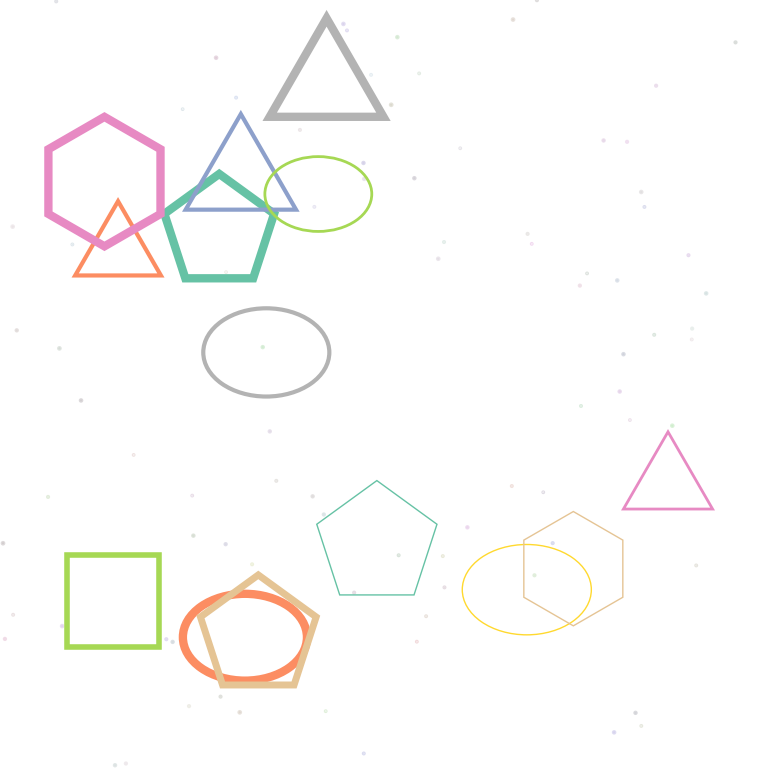[{"shape": "pentagon", "thickness": 0.5, "radius": 0.41, "center": [0.489, 0.294]}, {"shape": "pentagon", "thickness": 3, "radius": 0.37, "center": [0.285, 0.699]}, {"shape": "triangle", "thickness": 1.5, "radius": 0.32, "center": [0.153, 0.674]}, {"shape": "oval", "thickness": 3, "radius": 0.4, "center": [0.318, 0.172]}, {"shape": "triangle", "thickness": 1.5, "radius": 0.41, "center": [0.313, 0.769]}, {"shape": "hexagon", "thickness": 3, "radius": 0.42, "center": [0.136, 0.764]}, {"shape": "triangle", "thickness": 1, "radius": 0.33, "center": [0.868, 0.372]}, {"shape": "oval", "thickness": 1, "radius": 0.35, "center": [0.413, 0.748]}, {"shape": "square", "thickness": 2, "radius": 0.3, "center": [0.147, 0.22]}, {"shape": "oval", "thickness": 0.5, "radius": 0.42, "center": [0.684, 0.234]}, {"shape": "pentagon", "thickness": 2.5, "radius": 0.39, "center": [0.335, 0.174]}, {"shape": "hexagon", "thickness": 0.5, "radius": 0.37, "center": [0.745, 0.261]}, {"shape": "oval", "thickness": 1.5, "radius": 0.41, "center": [0.346, 0.542]}, {"shape": "triangle", "thickness": 3, "radius": 0.43, "center": [0.424, 0.891]}]